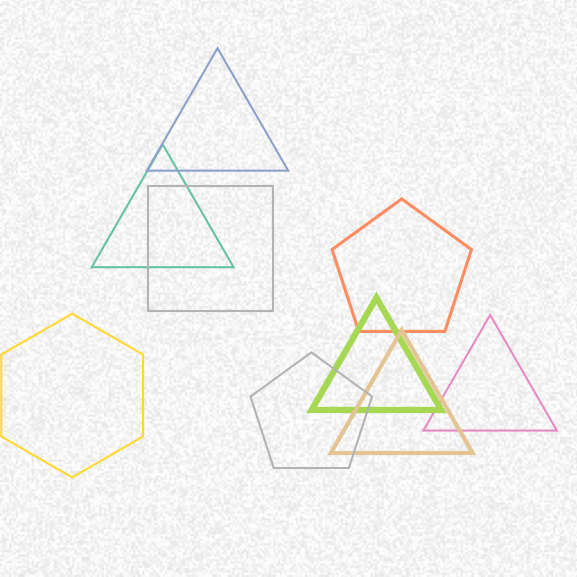[{"shape": "triangle", "thickness": 1, "radius": 0.71, "center": [0.282, 0.607]}, {"shape": "pentagon", "thickness": 1.5, "radius": 0.63, "center": [0.696, 0.528]}, {"shape": "triangle", "thickness": 1, "radius": 0.71, "center": [0.377, 0.774]}, {"shape": "triangle", "thickness": 1, "radius": 0.67, "center": [0.849, 0.32]}, {"shape": "triangle", "thickness": 3, "radius": 0.65, "center": [0.652, 0.354]}, {"shape": "hexagon", "thickness": 1, "radius": 0.71, "center": [0.125, 0.314]}, {"shape": "triangle", "thickness": 2, "radius": 0.71, "center": [0.696, 0.286]}, {"shape": "square", "thickness": 1, "radius": 0.54, "center": [0.365, 0.569]}, {"shape": "pentagon", "thickness": 1, "radius": 0.55, "center": [0.539, 0.278]}]